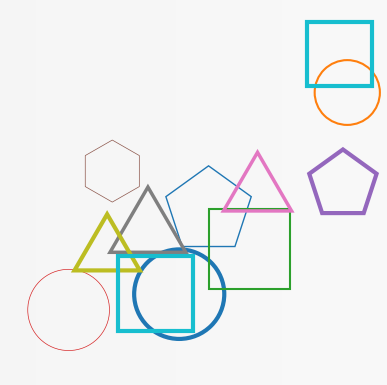[{"shape": "circle", "thickness": 3, "radius": 0.58, "center": [0.463, 0.236]}, {"shape": "pentagon", "thickness": 1, "radius": 0.58, "center": [0.538, 0.453]}, {"shape": "circle", "thickness": 1.5, "radius": 0.42, "center": [0.896, 0.76]}, {"shape": "square", "thickness": 1.5, "radius": 0.52, "center": [0.643, 0.354]}, {"shape": "circle", "thickness": 0.5, "radius": 0.53, "center": [0.177, 0.195]}, {"shape": "pentagon", "thickness": 3, "radius": 0.46, "center": [0.885, 0.52]}, {"shape": "hexagon", "thickness": 0.5, "radius": 0.4, "center": [0.29, 0.556]}, {"shape": "triangle", "thickness": 2.5, "radius": 0.51, "center": [0.665, 0.503]}, {"shape": "triangle", "thickness": 2.5, "radius": 0.56, "center": [0.382, 0.401]}, {"shape": "triangle", "thickness": 3, "radius": 0.49, "center": [0.276, 0.346]}, {"shape": "square", "thickness": 3, "radius": 0.48, "center": [0.402, 0.238]}, {"shape": "square", "thickness": 3, "radius": 0.41, "center": [0.876, 0.859]}]